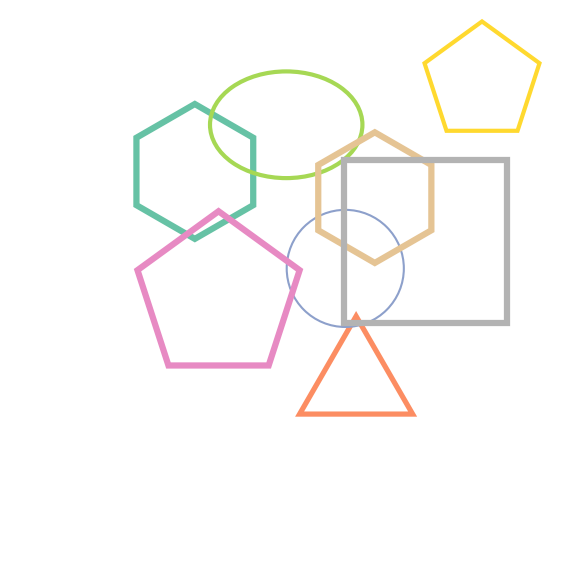[{"shape": "hexagon", "thickness": 3, "radius": 0.58, "center": [0.337, 0.702]}, {"shape": "triangle", "thickness": 2.5, "radius": 0.56, "center": [0.617, 0.339]}, {"shape": "circle", "thickness": 1, "radius": 0.51, "center": [0.598, 0.534]}, {"shape": "pentagon", "thickness": 3, "radius": 0.74, "center": [0.378, 0.486]}, {"shape": "oval", "thickness": 2, "radius": 0.66, "center": [0.496, 0.783]}, {"shape": "pentagon", "thickness": 2, "radius": 0.52, "center": [0.835, 0.857]}, {"shape": "hexagon", "thickness": 3, "radius": 0.57, "center": [0.649, 0.657]}, {"shape": "square", "thickness": 3, "radius": 0.71, "center": [0.737, 0.581]}]